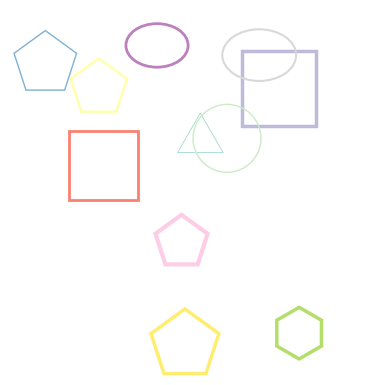[{"shape": "triangle", "thickness": 0.5, "radius": 0.34, "center": [0.52, 0.638]}, {"shape": "pentagon", "thickness": 2, "radius": 0.38, "center": [0.257, 0.772]}, {"shape": "square", "thickness": 2.5, "radius": 0.48, "center": [0.725, 0.77]}, {"shape": "square", "thickness": 2, "radius": 0.45, "center": [0.269, 0.57]}, {"shape": "pentagon", "thickness": 1, "radius": 0.43, "center": [0.118, 0.835]}, {"shape": "hexagon", "thickness": 2.5, "radius": 0.34, "center": [0.777, 0.135]}, {"shape": "pentagon", "thickness": 3, "radius": 0.36, "center": [0.472, 0.371]}, {"shape": "oval", "thickness": 1.5, "radius": 0.48, "center": [0.673, 0.857]}, {"shape": "oval", "thickness": 2, "radius": 0.4, "center": [0.408, 0.882]}, {"shape": "circle", "thickness": 1, "radius": 0.44, "center": [0.59, 0.641]}, {"shape": "pentagon", "thickness": 2.5, "radius": 0.46, "center": [0.48, 0.105]}]